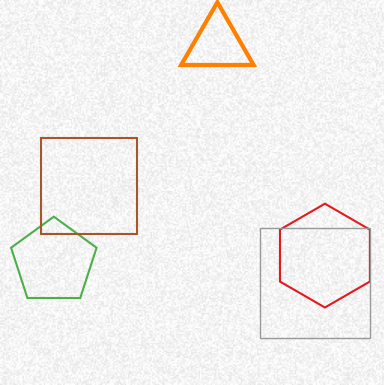[{"shape": "hexagon", "thickness": 1.5, "radius": 0.67, "center": [0.844, 0.336]}, {"shape": "pentagon", "thickness": 1.5, "radius": 0.58, "center": [0.14, 0.32]}, {"shape": "triangle", "thickness": 3, "radius": 0.54, "center": [0.565, 0.886]}, {"shape": "square", "thickness": 1.5, "radius": 0.62, "center": [0.231, 0.518]}, {"shape": "square", "thickness": 1, "radius": 0.71, "center": [0.818, 0.265]}]